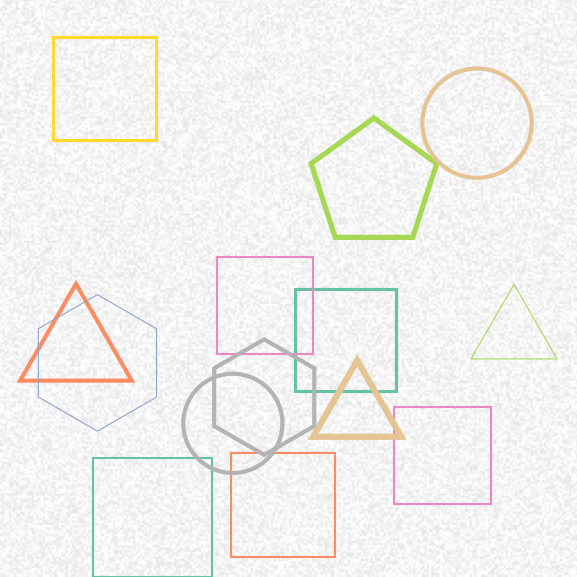[{"shape": "square", "thickness": 1.5, "radius": 0.44, "center": [0.598, 0.41]}, {"shape": "square", "thickness": 1, "radius": 0.52, "center": [0.264, 0.103]}, {"shape": "triangle", "thickness": 2, "radius": 0.56, "center": [0.132, 0.396]}, {"shape": "square", "thickness": 1, "radius": 0.45, "center": [0.49, 0.125]}, {"shape": "hexagon", "thickness": 0.5, "radius": 0.59, "center": [0.169, 0.371]}, {"shape": "square", "thickness": 1, "radius": 0.42, "center": [0.766, 0.211]}, {"shape": "square", "thickness": 1, "radius": 0.42, "center": [0.459, 0.47]}, {"shape": "triangle", "thickness": 0.5, "radius": 0.43, "center": [0.89, 0.421]}, {"shape": "pentagon", "thickness": 2.5, "radius": 0.57, "center": [0.648, 0.681]}, {"shape": "square", "thickness": 1.5, "radius": 0.45, "center": [0.182, 0.847]}, {"shape": "circle", "thickness": 2, "radius": 0.47, "center": [0.826, 0.786]}, {"shape": "triangle", "thickness": 3, "radius": 0.44, "center": [0.619, 0.287]}, {"shape": "hexagon", "thickness": 2, "radius": 0.5, "center": [0.458, 0.311]}, {"shape": "circle", "thickness": 2, "radius": 0.43, "center": [0.403, 0.266]}]